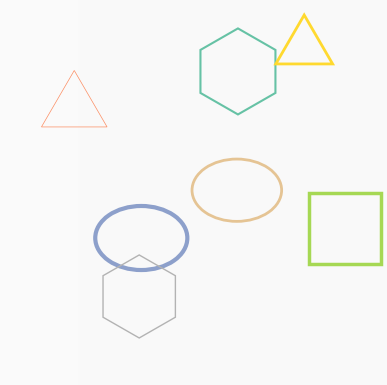[{"shape": "hexagon", "thickness": 1.5, "radius": 0.56, "center": [0.614, 0.814]}, {"shape": "triangle", "thickness": 0.5, "radius": 0.49, "center": [0.192, 0.719]}, {"shape": "oval", "thickness": 3, "radius": 0.59, "center": [0.365, 0.382]}, {"shape": "square", "thickness": 2.5, "radius": 0.46, "center": [0.89, 0.407]}, {"shape": "triangle", "thickness": 2, "radius": 0.42, "center": [0.785, 0.876]}, {"shape": "oval", "thickness": 2, "radius": 0.58, "center": [0.611, 0.506]}, {"shape": "hexagon", "thickness": 1, "radius": 0.54, "center": [0.359, 0.23]}]